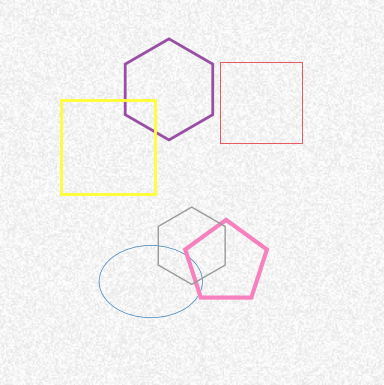[{"shape": "square", "thickness": 0.5, "radius": 0.53, "center": [0.678, 0.734]}, {"shape": "oval", "thickness": 0.5, "radius": 0.67, "center": [0.392, 0.269]}, {"shape": "hexagon", "thickness": 2, "radius": 0.66, "center": [0.439, 0.768]}, {"shape": "square", "thickness": 2, "radius": 0.61, "center": [0.28, 0.619]}, {"shape": "pentagon", "thickness": 3, "radius": 0.56, "center": [0.587, 0.317]}, {"shape": "hexagon", "thickness": 1, "radius": 0.5, "center": [0.498, 0.362]}]